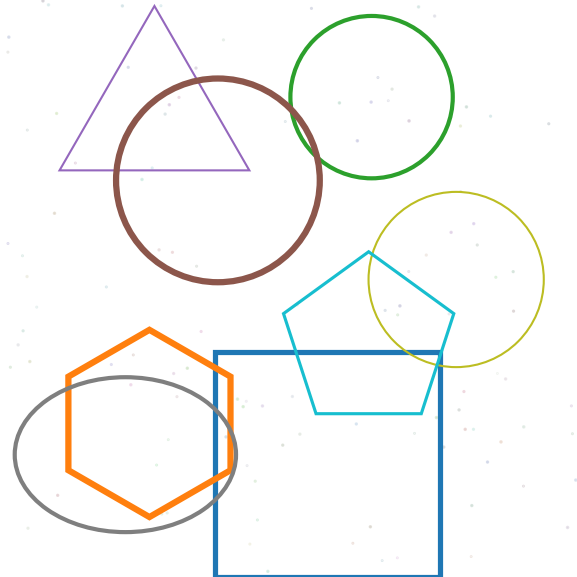[{"shape": "square", "thickness": 2.5, "radius": 0.98, "center": [0.567, 0.195]}, {"shape": "hexagon", "thickness": 3, "radius": 0.81, "center": [0.259, 0.266]}, {"shape": "circle", "thickness": 2, "radius": 0.7, "center": [0.643, 0.831]}, {"shape": "triangle", "thickness": 1, "radius": 0.95, "center": [0.267, 0.799]}, {"shape": "circle", "thickness": 3, "radius": 0.88, "center": [0.377, 0.687]}, {"shape": "oval", "thickness": 2, "radius": 0.96, "center": [0.217, 0.212]}, {"shape": "circle", "thickness": 1, "radius": 0.76, "center": [0.79, 0.515]}, {"shape": "pentagon", "thickness": 1.5, "radius": 0.78, "center": [0.638, 0.408]}]